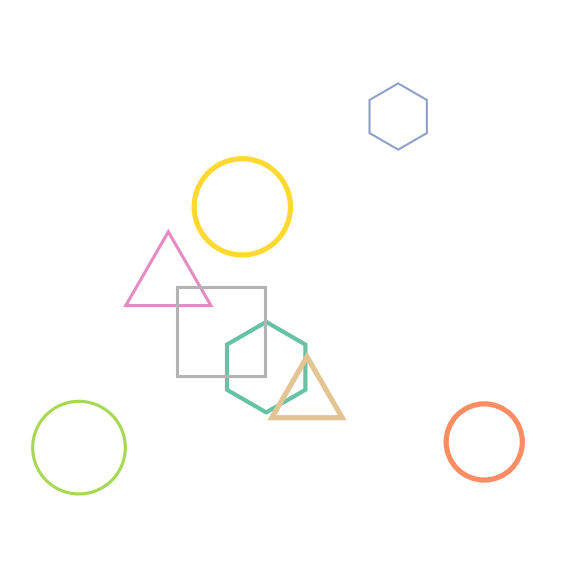[{"shape": "hexagon", "thickness": 2, "radius": 0.39, "center": [0.461, 0.363]}, {"shape": "circle", "thickness": 2.5, "radius": 0.33, "center": [0.839, 0.234]}, {"shape": "hexagon", "thickness": 1, "radius": 0.29, "center": [0.69, 0.797]}, {"shape": "triangle", "thickness": 1.5, "radius": 0.43, "center": [0.292, 0.513]}, {"shape": "circle", "thickness": 1.5, "radius": 0.4, "center": [0.137, 0.224]}, {"shape": "circle", "thickness": 2.5, "radius": 0.42, "center": [0.42, 0.641]}, {"shape": "triangle", "thickness": 2.5, "radius": 0.35, "center": [0.532, 0.311]}, {"shape": "square", "thickness": 1.5, "radius": 0.38, "center": [0.383, 0.425]}]